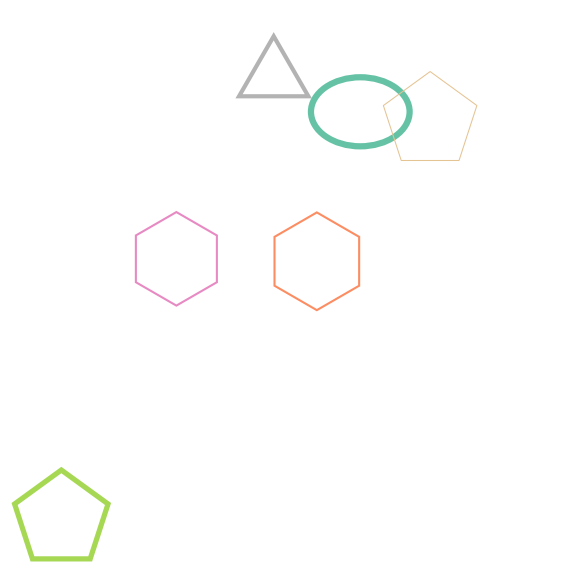[{"shape": "oval", "thickness": 3, "radius": 0.43, "center": [0.624, 0.806]}, {"shape": "hexagon", "thickness": 1, "radius": 0.42, "center": [0.549, 0.547]}, {"shape": "hexagon", "thickness": 1, "radius": 0.4, "center": [0.305, 0.551]}, {"shape": "pentagon", "thickness": 2.5, "radius": 0.43, "center": [0.106, 0.1]}, {"shape": "pentagon", "thickness": 0.5, "radius": 0.43, "center": [0.745, 0.79]}, {"shape": "triangle", "thickness": 2, "radius": 0.35, "center": [0.474, 0.867]}]